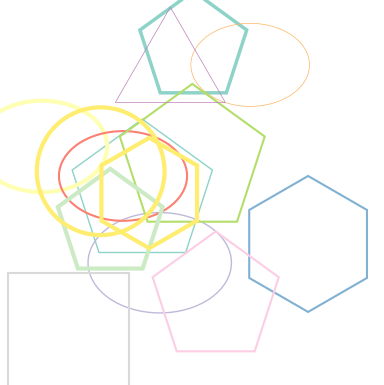[{"shape": "pentagon", "thickness": 2.5, "radius": 0.73, "center": [0.502, 0.877]}, {"shape": "pentagon", "thickness": 1, "radius": 0.96, "center": [0.37, 0.499]}, {"shape": "oval", "thickness": 3, "radius": 0.85, "center": [0.109, 0.62]}, {"shape": "oval", "thickness": 1, "radius": 0.93, "center": [0.415, 0.318]}, {"shape": "oval", "thickness": 1.5, "radius": 0.83, "center": [0.32, 0.543]}, {"shape": "hexagon", "thickness": 1.5, "radius": 0.88, "center": [0.8, 0.366]}, {"shape": "oval", "thickness": 0.5, "radius": 0.77, "center": [0.65, 0.832]}, {"shape": "pentagon", "thickness": 1.5, "radius": 0.99, "center": [0.499, 0.584]}, {"shape": "pentagon", "thickness": 1.5, "radius": 0.86, "center": [0.56, 0.227]}, {"shape": "square", "thickness": 1.5, "radius": 0.78, "center": [0.178, 0.135]}, {"shape": "triangle", "thickness": 0.5, "radius": 0.83, "center": [0.442, 0.816]}, {"shape": "pentagon", "thickness": 3, "radius": 0.72, "center": [0.286, 0.418]}, {"shape": "circle", "thickness": 3, "radius": 0.83, "center": [0.261, 0.555]}, {"shape": "hexagon", "thickness": 3, "radius": 0.72, "center": [0.388, 0.499]}]